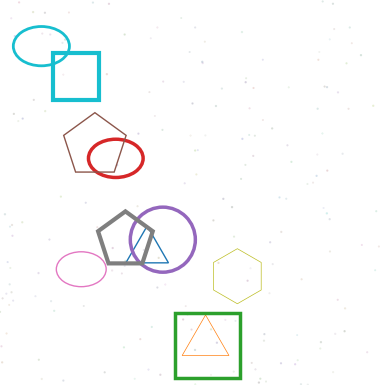[{"shape": "triangle", "thickness": 1, "radius": 0.32, "center": [0.382, 0.349]}, {"shape": "triangle", "thickness": 0.5, "radius": 0.35, "center": [0.534, 0.112]}, {"shape": "square", "thickness": 2.5, "radius": 0.43, "center": [0.539, 0.103]}, {"shape": "oval", "thickness": 2.5, "radius": 0.35, "center": [0.301, 0.589]}, {"shape": "circle", "thickness": 2.5, "radius": 0.42, "center": [0.423, 0.377]}, {"shape": "pentagon", "thickness": 1, "radius": 0.43, "center": [0.246, 0.622]}, {"shape": "oval", "thickness": 1, "radius": 0.32, "center": [0.211, 0.301]}, {"shape": "pentagon", "thickness": 3, "radius": 0.37, "center": [0.326, 0.376]}, {"shape": "hexagon", "thickness": 0.5, "radius": 0.36, "center": [0.617, 0.283]}, {"shape": "square", "thickness": 3, "radius": 0.3, "center": [0.197, 0.801]}, {"shape": "oval", "thickness": 2, "radius": 0.36, "center": [0.107, 0.88]}]